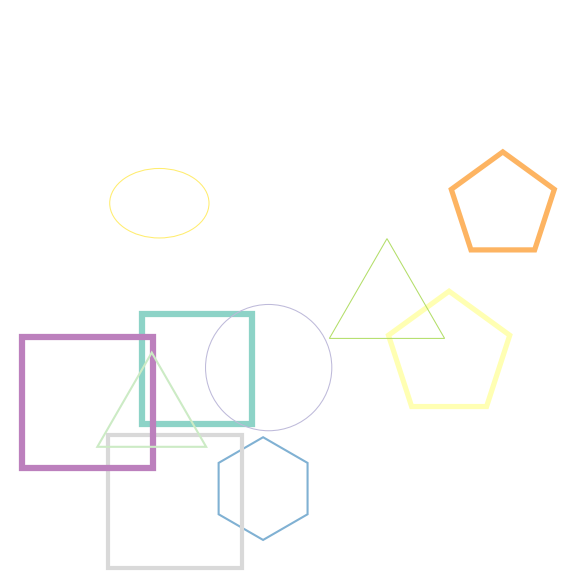[{"shape": "square", "thickness": 3, "radius": 0.47, "center": [0.341, 0.36]}, {"shape": "pentagon", "thickness": 2.5, "radius": 0.55, "center": [0.778, 0.384]}, {"shape": "circle", "thickness": 0.5, "radius": 0.55, "center": [0.465, 0.363]}, {"shape": "hexagon", "thickness": 1, "radius": 0.44, "center": [0.456, 0.153]}, {"shape": "pentagon", "thickness": 2.5, "radius": 0.47, "center": [0.871, 0.642]}, {"shape": "triangle", "thickness": 0.5, "radius": 0.58, "center": [0.67, 0.471]}, {"shape": "square", "thickness": 2, "radius": 0.58, "center": [0.302, 0.131]}, {"shape": "square", "thickness": 3, "radius": 0.57, "center": [0.152, 0.302]}, {"shape": "triangle", "thickness": 1, "radius": 0.54, "center": [0.263, 0.28]}, {"shape": "oval", "thickness": 0.5, "radius": 0.43, "center": [0.276, 0.647]}]